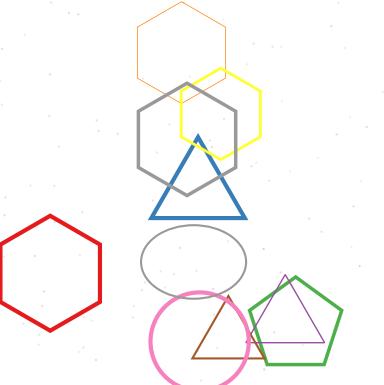[{"shape": "hexagon", "thickness": 3, "radius": 0.75, "center": [0.13, 0.29]}, {"shape": "triangle", "thickness": 3, "radius": 0.7, "center": [0.514, 0.504]}, {"shape": "pentagon", "thickness": 2.5, "radius": 0.63, "center": [0.768, 0.155]}, {"shape": "triangle", "thickness": 1, "radius": 0.59, "center": [0.741, 0.169]}, {"shape": "hexagon", "thickness": 0.5, "radius": 0.66, "center": [0.471, 0.863]}, {"shape": "hexagon", "thickness": 2, "radius": 0.59, "center": [0.573, 0.704]}, {"shape": "triangle", "thickness": 1.5, "radius": 0.54, "center": [0.593, 0.123]}, {"shape": "circle", "thickness": 3, "radius": 0.64, "center": [0.519, 0.113]}, {"shape": "oval", "thickness": 1.5, "radius": 0.68, "center": [0.503, 0.32]}, {"shape": "hexagon", "thickness": 2.5, "radius": 0.73, "center": [0.486, 0.638]}]